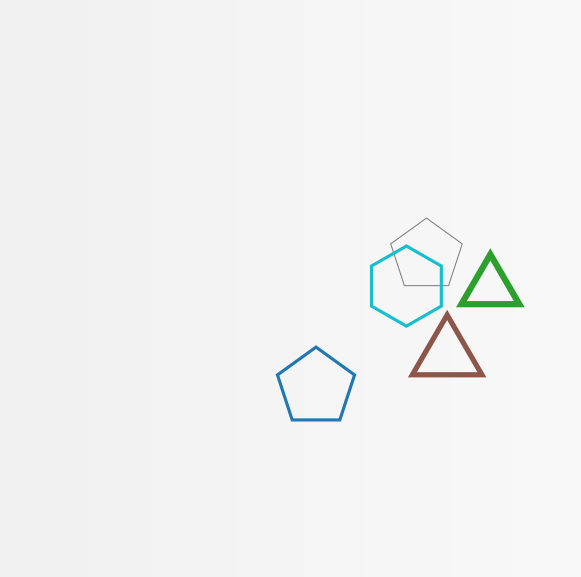[{"shape": "pentagon", "thickness": 1.5, "radius": 0.35, "center": [0.544, 0.328]}, {"shape": "triangle", "thickness": 3, "radius": 0.29, "center": [0.844, 0.501]}, {"shape": "triangle", "thickness": 2.5, "radius": 0.35, "center": [0.769, 0.385]}, {"shape": "pentagon", "thickness": 0.5, "radius": 0.32, "center": [0.734, 0.557]}, {"shape": "hexagon", "thickness": 1.5, "radius": 0.35, "center": [0.699, 0.504]}]